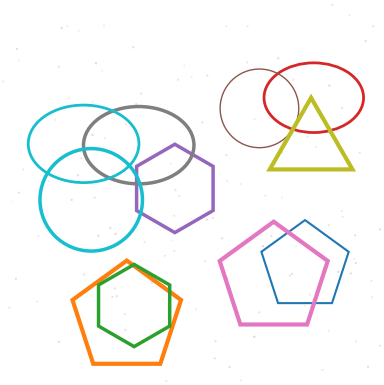[{"shape": "pentagon", "thickness": 1.5, "radius": 0.6, "center": [0.792, 0.309]}, {"shape": "pentagon", "thickness": 3, "radius": 0.74, "center": [0.329, 0.175]}, {"shape": "hexagon", "thickness": 2.5, "radius": 0.53, "center": [0.348, 0.206]}, {"shape": "oval", "thickness": 2, "radius": 0.65, "center": [0.815, 0.746]}, {"shape": "hexagon", "thickness": 2.5, "radius": 0.57, "center": [0.454, 0.511]}, {"shape": "circle", "thickness": 1, "radius": 0.51, "center": [0.674, 0.719]}, {"shape": "pentagon", "thickness": 3, "radius": 0.74, "center": [0.711, 0.277]}, {"shape": "oval", "thickness": 2.5, "radius": 0.72, "center": [0.36, 0.623]}, {"shape": "triangle", "thickness": 3, "radius": 0.62, "center": [0.808, 0.622]}, {"shape": "oval", "thickness": 2, "radius": 0.72, "center": [0.217, 0.626]}, {"shape": "circle", "thickness": 2.5, "radius": 0.67, "center": [0.237, 0.481]}]